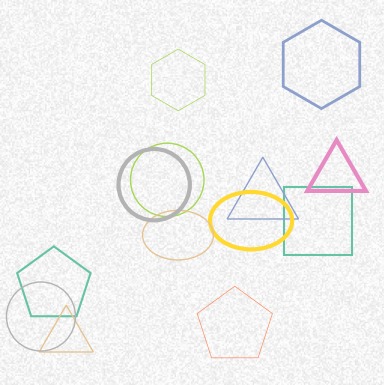[{"shape": "square", "thickness": 1.5, "radius": 0.44, "center": [0.825, 0.425]}, {"shape": "pentagon", "thickness": 1.5, "radius": 0.5, "center": [0.14, 0.26]}, {"shape": "pentagon", "thickness": 0.5, "radius": 0.51, "center": [0.61, 0.154]}, {"shape": "hexagon", "thickness": 2, "radius": 0.57, "center": [0.835, 0.833]}, {"shape": "triangle", "thickness": 1, "radius": 0.53, "center": [0.683, 0.485]}, {"shape": "triangle", "thickness": 3, "radius": 0.44, "center": [0.874, 0.548]}, {"shape": "circle", "thickness": 1, "radius": 0.48, "center": [0.434, 0.533]}, {"shape": "hexagon", "thickness": 0.5, "radius": 0.4, "center": [0.463, 0.792]}, {"shape": "oval", "thickness": 3, "radius": 0.53, "center": [0.652, 0.427]}, {"shape": "triangle", "thickness": 1, "radius": 0.41, "center": [0.172, 0.126]}, {"shape": "oval", "thickness": 1, "radius": 0.46, "center": [0.462, 0.389]}, {"shape": "circle", "thickness": 1, "radius": 0.45, "center": [0.106, 0.178]}, {"shape": "circle", "thickness": 3, "radius": 0.46, "center": [0.4, 0.52]}]